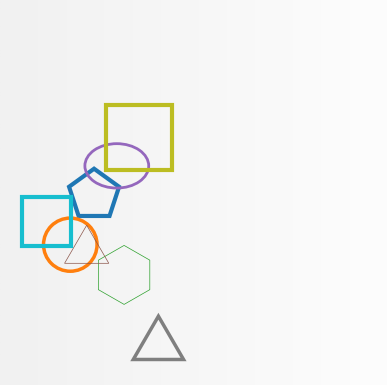[{"shape": "pentagon", "thickness": 3, "radius": 0.34, "center": [0.243, 0.494]}, {"shape": "circle", "thickness": 2.5, "radius": 0.35, "center": [0.181, 0.365]}, {"shape": "hexagon", "thickness": 0.5, "radius": 0.38, "center": [0.32, 0.286]}, {"shape": "oval", "thickness": 2, "radius": 0.41, "center": [0.301, 0.569]}, {"shape": "triangle", "thickness": 0.5, "radius": 0.33, "center": [0.224, 0.349]}, {"shape": "triangle", "thickness": 2.5, "radius": 0.37, "center": [0.409, 0.104]}, {"shape": "square", "thickness": 3, "radius": 0.43, "center": [0.36, 0.643]}, {"shape": "square", "thickness": 3, "radius": 0.31, "center": [0.12, 0.425]}]